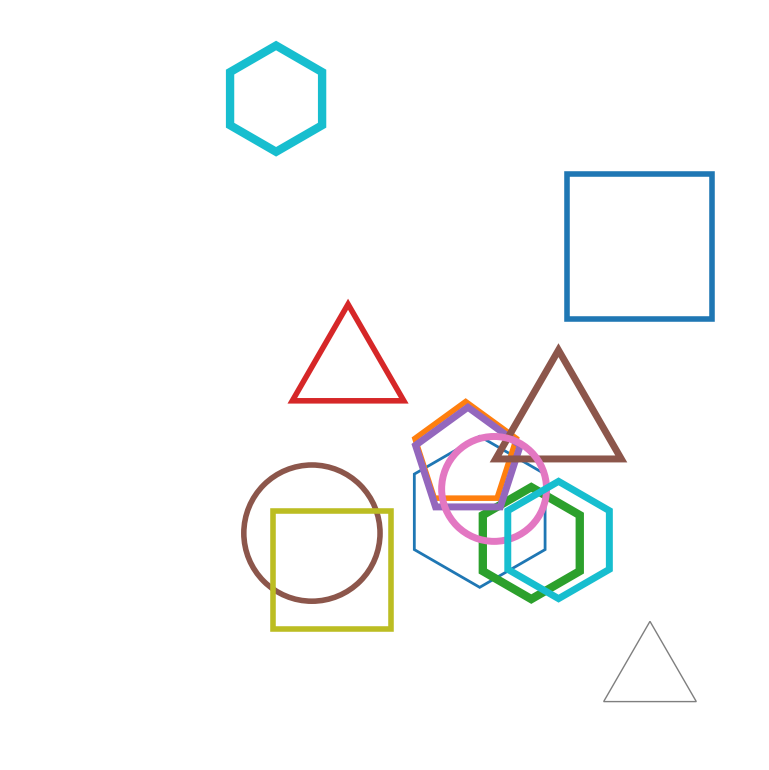[{"shape": "hexagon", "thickness": 1, "radius": 0.49, "center": [0.623, 0.335]}, {"shape": "square", "thickness": 2, "radius": 0.47, "center": [0.831, 0.68]}, {"shape": "pentagon", "thickness": 2, "radius": 0.35, "center": [0.605, 0.409]}, {"shape": "hexagon", "thickness": 3, "radius": 0.36, "center": [0.69, 0.295]}, {"shape": "triangle", "thickness": 2, "radius": 0.42, "center": [0.452, 0.521]}, {"shape": "pentagon", "thickness": 2.5, "radius": 0.36, "center": [0.608, 0.4]}, {"shape": "triangle", "thickness": 2.5, "radius": 0.47, "center": [0.725, 0.451]}, {"shape": "circle", "thickness": 2, "radius": 0.44, "center": [0.405, 0.308]}, {"shape": "circle", "thickness": 2.5, "radius": 0.34, "center": [0.642, 0.365]}, {"shape": "triangle", "thickness": 0.5, "radius": 0.35, "center": [0.844, 0.124]}, {"shape": "square", "thickness": 2, "radius": 0.38, "center": [0.431, 0.26]}, {"shape": "hexagon", "thickness": 3, "radius": 0.35, "center": [0.359, 0.872]}, {"shape": "hexagon", "thickness": 2.5, "radius": 0.38, "center": [0.725, 0.299]}]